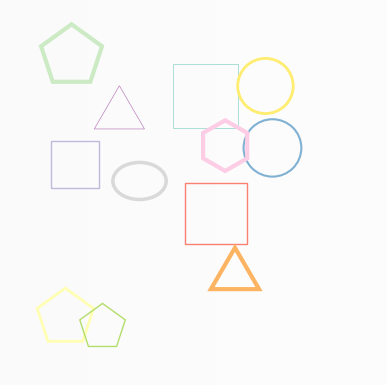[{"shape": "square", "thickness": 0.5, "radius": 0.42, "center": [0.531, 0.75]}, {"shape": "pentagon", "thickness": 2, "radius": 0.38, "center": [0.169, 0.175]}, {"shape": "square", "thickness": 1, "radius": 0.31, "center": [0.194, 0.574]}, {"shape": "square", "thickness": 1, "radius": 0.4, "center": [0.557, 0.445]}, {"shape": "circle", "thickness": 1.5, "radius": 0.37, "center": [0.703, 0.616]}, {"shape": "triangle", "thickness": 3, "radius": 0.36, "center": [0.606, 0.285]}, {"shape": "pentagon", "thickness": 1, "radius": 0.31, "center": [0.265, 0.15]}, {"shape": "hexagon", "thickness": 3, "radius": 0.33, "center": [0.581, 0.622]}, {"shape": "oval", "thickness": 2.5, "radius": 0.34, "center": [0.36, 0.53]}, {"shape": "triangle", "thickness": 0.5, "radius": 0.37, "center": [0.308, 0.702]}, {"shape": "pentagon", "thickness": 3, "radius": 0.41, "center": [0.185, 0.854]}, {"shape": "circle", "thickness": 2, "radius": 0.36, "center": [0.685, 0.777]}]